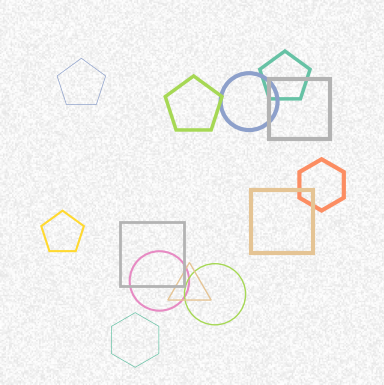[{"shape": "pentagon", "thickness": 2.5, "radius": 0.34, "center": [0.74, 0.799]}, {"shape": "hexagon", "thickness": 0.5, "radius": 0.35, "center": [0.351, 0.117]}, {"shape": "hexagon", "thickness": 3, "radius": 0.33, "center": [0.835, 0.52]}, {"shape": "pentagon", "thickness": 0.5, "radius": 0.33, "center": [0.211, 0.782]}, {"shape": "circle", "thickness": 3, "radius": 0.37, "center": [0.647, 0.736]}, {"shape": "circle", "thickness": 1.5, "radius": 0.39, "center": [0.414, 0.27]}, {"shape": "pentagon", "thickness": 2.5, "radius": 0.39, "center": [0.503, 0.725]}, {"shape": "circle", "thickness": 1, "radius": 0.4, "center": [0.559, 0.236]}, {"shape": "pentagon", "thickness": 1.5, "radius": 0.29, "center": [0.163, 0.395]}, {"shape": "triangle", "thickness": 1, "radius": 0.33, "center": [0.492, 0.253]}, {"shape": "square", "thickness": 3, "radius": 0.41, "center": [0.732, 0.425]}, {"shape": "square", "thickness": 3, "radius": 0.39, "center": [0.778, 0.717]}, {"shape": "square", "thickness": 2, "radius": 0.42, "center": [0.395, 0.34]}]